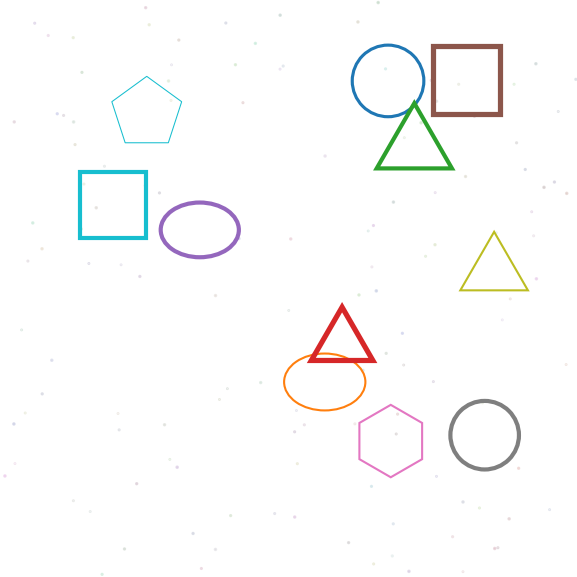[{"shape": "circle", "thickness": 1.5, "radius": 0.31, "center": [0.672, 0.859]}, {"shape": "oval", "thickness": 1, "radius": 0.35, "center": [0.562, 0.338]}, {"shape": "triangle", "thickness": 2, "radius": 0.38, "center": [0.717, 0.745]}, {"shape": "triangle", "thickness": 2.5, "radius": 0.31, "center": [0.592, 0.406]}, {"shape": "oval", "thickness": 2, "radius": 0.34, "center": [0.346, 0.601]}, {"shape": "square", "thickness": 2.5, "radius": 0.29, "center": [0.808, 0.861]}, {"shape": "hexagon", "thickness": 1, "radius": 0.31, "center": [0.677, 0.235]}, {"shape": "circle", "thickness": 2, "radius": 0.3, "center": [0.839, 0.246]}, {"shape": "triangle", "thickness": 1, "radius": 0.34, "center": [0.856, 0.53]}, {"shape": "pentagon", "thickness": 0.5, "radius": 0.32, "center": [0.254, 0.803]}, {"shape": "square", "thickness": 2, "radius": 0.29, "center": [0.196, 0.644]}]